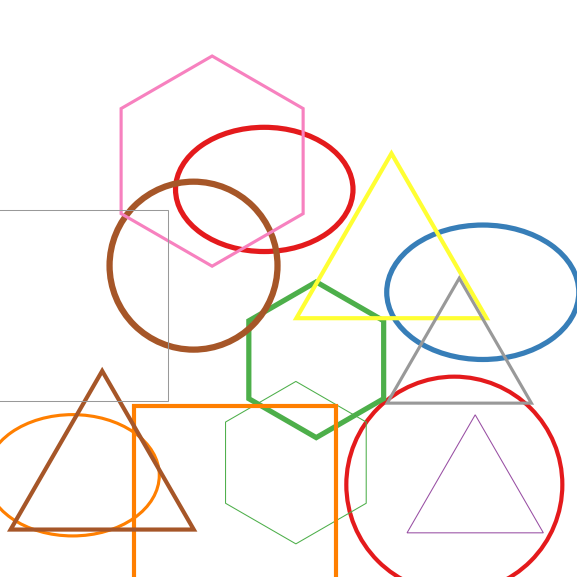[{"shape": "oval", "thickness": 2.5, "radius": 0.77, "center": [0.458, 0.671]}, {"shape": "circle", "thickness": 2, "radius": 0.94, "center": [0.787, 0.16]}, {"shape": "oval", "thickness": 2.5, "radius": 0.83, "center": [0.836, 0.493]}, {"shape": "hexagon", "thickness": 0.5, "radius": 0.7, "center": [0.512, 0.198]}, {"shape": "hexagon", "thickness": 2.5, "radius": 0.67, "center": [0.548, 0.376]}, {"shape": "triangle", "thickness": 0.5, "radius": 0.68, "center": [0.823, 0.145]}, {"shape": "square", "thickness": 2, "radius": 0.87, "center": [0.407, 0.121]}, {"shape": "oval", "thickness": 1.5, "radius": 0.75, "center": [0.126, 0.176]}, {"shape": "triangle", "thickness": 2, "radius": 0.95, "center": [0.678, 0.543]}, {"shape": "triangle", "thickness": 2, "radius": 0.92, "center": [0.177, 0.174]}, {"shape": "circle", "thickness": 3, "radius": 0.73, "center": [0.335, 0.539]}, {"shape": "hexagon", "thickness": 1.5, "radius": 0.91, "center": [0.367, 0.72]}, {"shape": "square", "thickness": 0.5, "radius": 0.83, "center": [0.125, 0.47]}, {"shape": "triangle", "thickness": 1.5, "radius": 0.72, "center": [0.795, 0.373]}]